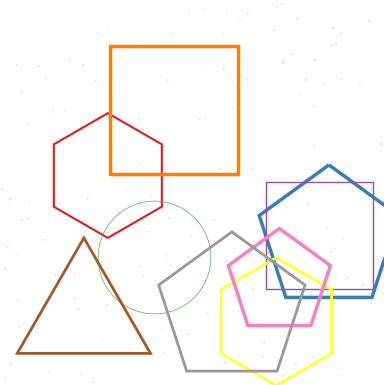[{"shape": "hexagon", "thickness": 1.5, "radius": 0.81, "center": [0.28, 0.544]}, {"shape": "pentagon", "thickness": 2.5, "radius": 0.95, "center": [0.854, 0.381]}, {"shape": "circle", "thickness": 0.5, "radius": 0.73, "center": [0.401, 0.331]}, {"shape": "square", "thickness": 1, "radius": 0.7, "center": [0.829, 0.389]}, {"shape": "square", "thickness": 2.5, "radius": 0.83, "center": [0.451, 0.715]}, {"shape": "hexagon", "thickness": 2, "radius": 0.83, "center": [0.718, 0.165]}, {"shape": "triangle", "thickness": 2, "radius": 1.0, "center": [0.218, 0.182]}, {"shape": "pentagon", "thickness": 2.5, "radius": 0.7, "center": [0.726, 0.267]}, {"shape": "pentagon", "thickness": 2, "radius": 1.0, "center": [0.602, 0.198]}]